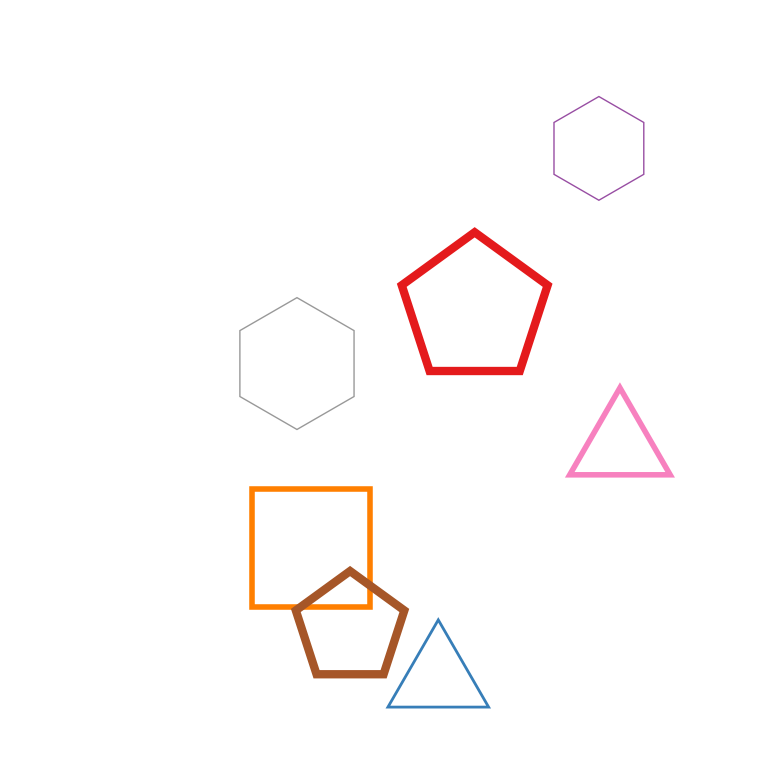[{"shape": "pentagon", "thickness": 3, "radius": 0.5, "center": [0.616, 0.599]}, {"shape": "triangle", "thickness": 1, "radius": 0.38, "center": [0.569, 0.119]}, {"shape": "hexagon", "thickness": 0.5, "radius": 0.34, "center": [0.778, 0.807]}, {"shape": "square", "thickness": 2, "radius": 0.38, "center": [0.404, 0.289]}, {"shape": "pentagon", "thickness": 3, "radius": 0.37, "center": [0.455, 0.184]}, {"shape": "triangle", "thickness": 2, "radius": 0.38, "center": [0.805, 0.421]}, {"shape": "hexagon", "thickness": 0.5, "radius": 0.43, "center": [0.386, 0.528]}]